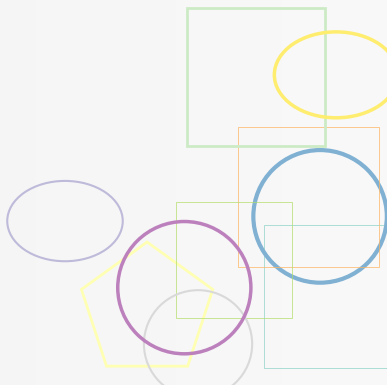[{"shape": "square", "thickness": 0.5, "radius": 0.93, "center": [0.869, 0.229]}, {"shape": "pentagon", "thickness": 2, "radius": 0.89, "center": [0.38, 0.193]}, {"shape": "oval", "thickness": 1.5, "radius": 0.75, "center": [0.168, 0.426]}, {"shape": "circle", "thickness": 3, "radius": 0.86, "center": [0.826, 0.438]}, {"shape": "square", "thickness": 0.5, "radius": 0.91, "center": [0.795, 0.489]}, {"shape": "square", "thickness": 0.5, "radius": 0.75, "center": [0.604, 0.325]}, {"shape": "circle", "thickness": 1.5, "radius": 0.7, "center": [0.511, 0.107]}, {"shape": "circle", "thickness": 2.5, "radius": 0.86, "center": [0.476, 0.253]}, {"shape": "square", "thickness": 2, "radius": 0.89, "center": [0.66, 0.801]}, {"shape": "oval", "thickness": 2.5, "radius": 0.8, "center": [0.867, 0.806]}]